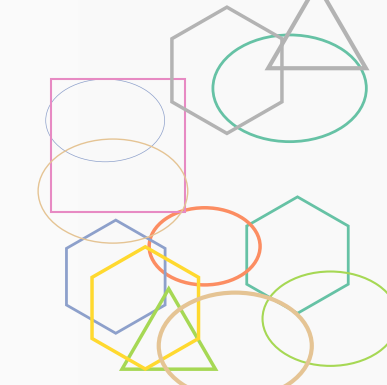[{"shape": "hexagon", "thickness": 2, "radius": 0.76, "center": [0.768, 0.337]}, {"shape": "oval", "thickness": 2, "radius": 0.99, "center": [0.747, 0.771]}, {"shape": "oval", "thickness": 2.5, "radius": 0.72, "center": [0.528, 0.36]}, {"shape": "hexagon", "thickness": 2, "radius": 0.73, "center": [0.299, 0.281]}, {"shape": "oval", "thickness": 0.5, "radius": 0.77, "center": [0.271, 0.687]}, {"shape": "square", "thickness": 1.5, "radius": 0.87, "center": [0.304, 0.622]}, {"shape": "oval", "thickness": 1.5, "radius": 0.88, "center": [0.853, 0.172]}, {"shape": "triangle", "thickness": 2.5, "radius": 0.7, "center": [0.435, 0.111]}, {"shape": "hexagon", "thickness": 2.5, "radius": 0.79, "center": [0.375, 0.2]}, {"shape": "oval", "thickness": 1, "radius": 0.97, "center": [0.291, 0.504]}, {"shape": "oval", "thickness": 3, "radius": 0.99, "center": [0.607, 0.102]}, {"shape": "triangle", "thickness": 3, "radius": 0.73, "center": [0.818, 0.896]}, {"shape": "hexagon", "thickness": 2.5, "radius": 0.82, "center": [0.586, 0.817]}]